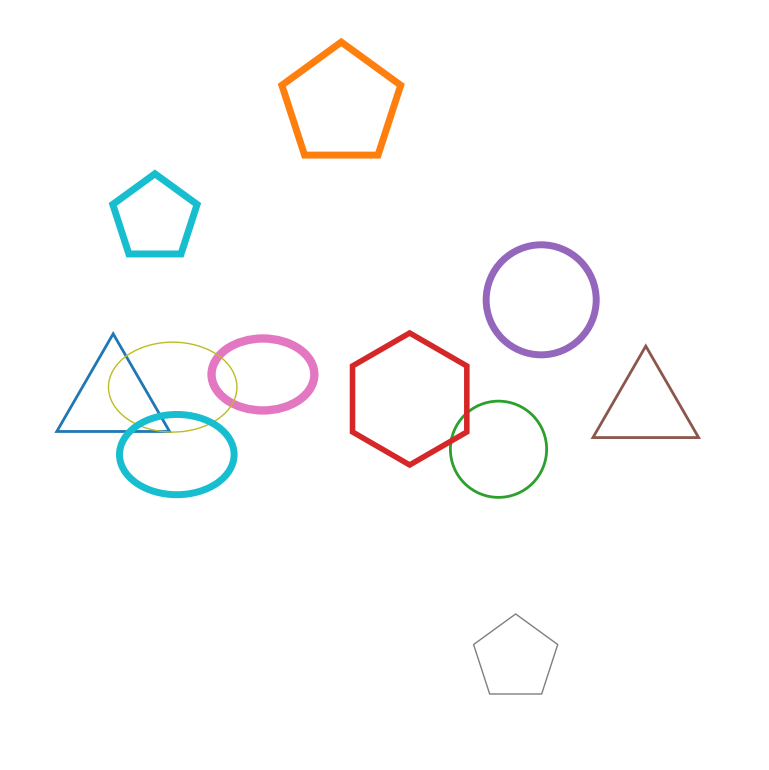[{"shape": "triangle", "thickness": 1, "radius": 0.42, "center": [0.147, 0.482]}, {"shape": "pentagon", "thickness": 2.5, "radius": 0.41, "center": [0.443, 0.864]}, {"shape": "circle", "thickness": 1, "radius": 0.31, "center": [0.647, 0.417]}, {"shape": "hexagon", "thickness": 2, "radius": 0.43, "center": [0.532, 0.482]}, {"shape": "circle", "thickness": 2.5, "radius": 0.36, "center": [0.703, 0.611]}, {"shape": "triangle", "thickness": 1, "radius": 0.4, "center": [0.839, 0.471]}, {"shape": "oval", "thickness": 3, "radius": 0.33, "center": [0.341, 0.514]}, {"shape": "pentagon", "thickness": 0.5, "radius": 0.29, "center": [0.67, 0.145]}, {"shape": "oval", "thickness": 0.5, "radius": 0.42, "center": [0.224, 0.497]}, {"shape": "oval", "thickness": 2.5, "radius": 0.37, "center": [0.23, 0.41]}, {"shape": "pentagon", "thickness": 2.5, "radius": 0.29, "center": [0.201, 0.717]}]